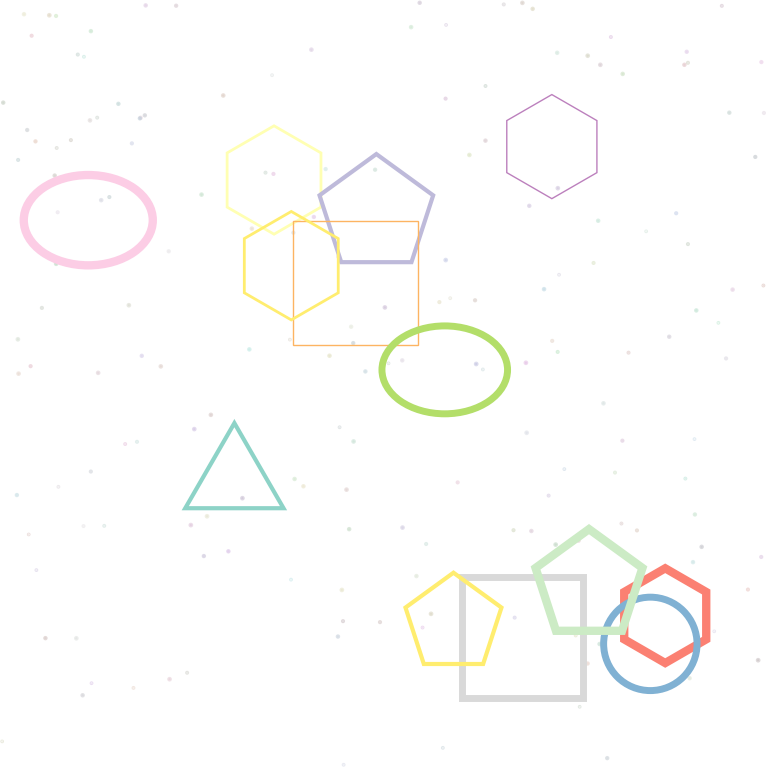[{"shape": "triangle", "thickness": 1.5, "radius": 0.37, "center": [0.304, 0.377]}, {"shape": "hexagon", "thickness": 1, "radius": 0.35, "center": [0.356, 0.766]}, {"shape": "pentagon", "thickness": 1.5, "radius": 0.39, "center": [0.489, 0.722]}, {"shape": "hexagon", "thickness": 3, "radius": 0.31, "center": [0.864, 0.2]}, {"shape": "circle", "thickness": 2.5, "radius": 0.3, "center": [0.845, 0.164]}, {"shape": "square", "thickness": 0.5, "radius": 0.4, "center": [0.462, 0.633]}, {"shape": "oval", "thickness": 2.5, "radius": 0.41, "center": [0.578, 0.52]}, {"shape": "oval", "thickness": 3, "radius": 0.42, "center": [0.115, 0.714]}, {"shape": "square", "thickness": 2.5, "radius": 0.39, "center": [0.679, 0.172]}, {"shape": "hexagon", "thickness": 0.5, "radius": 0.34, "center": [0.717, 0.81]}, {"shape": "pentagon", "thickness": 3, "radius": 0.36, "center": [0.765, 0.24]}, {"shape": "hexagon", "thickness": 1, "radius": 0.35, "center": [0.378, 0.655]}, {"shape": "pentagon", "thickness": 1.5, "radius": 0.33, "center": [0.589, 0.191]}]